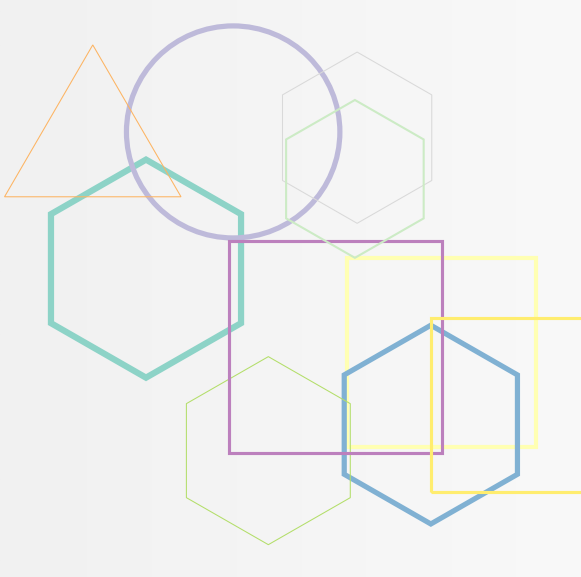[{"shape": "hexagon", "thickness": 3, "radius": 0.94, "center": [0.251, 0.534]}, {"shape": "square", "thickness": 2, "radius": 0.82, "center": [0.76, 0.389]}, {"shape": "circle", "thickness": 2.5, "radius": 0.92, "center": [0.401, 0.771]}, {"shape": "hexagon", "thickness": 2.5, "radius": 0.86, "center": [0.741, 0.264]}, {"shape": "triangle", "thickness": 0.5, "radius": 0.88, "center": [0.16, 0.746]}, {"shape": "hexagon", "thickness": 0.5, "radius": 0.81, "center": [0.462, 0.219]}, {"shape": "hexagon", "thickness": 0.5, "radius": 0.74, "center": [0.614, 0.761]}, {"shape": "square", "thickness": 1.5, "radius": 0.92, "center": [0.578, 0.398]}, {"shape": "hexagon", "thickness": 1, "radius": 0.68, "center": [0.611, 0.689]}, {"shape": "square", "thickness": 1.5, "radius": 0.75, "center": [0.892, 0.298]}]